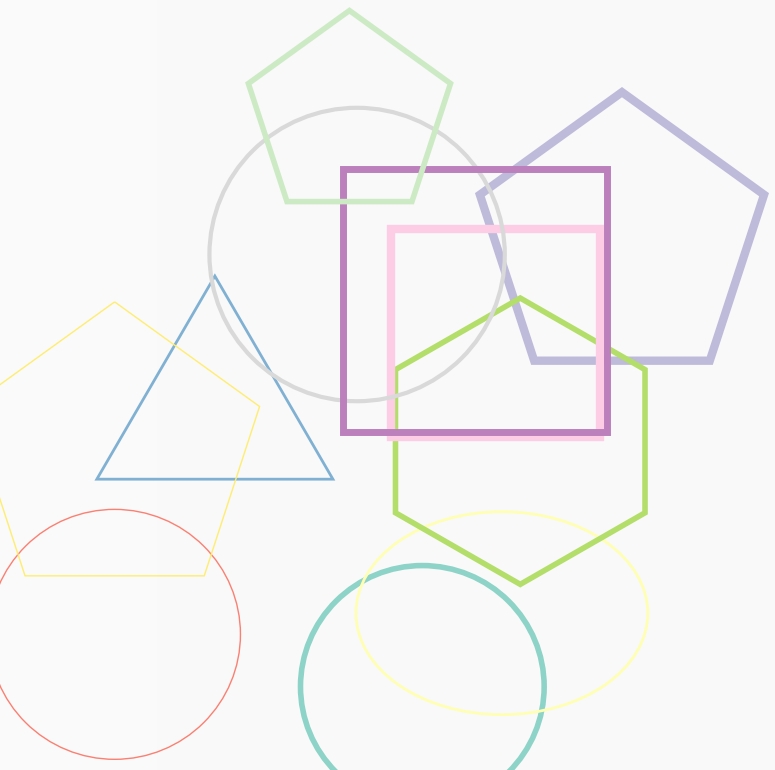[{"shape": "circle", "thickness": 2, "radius": 0.79, "center": [0.545, 0.108]}, {"shape": "oval", "thickness": 1, "radius": 0.94, "center": [0.648, 0.204]}, {"shape": "pentagon", "thickness": 3, "radius": 0.96, "center": [0.803, 0.688]}, {"shape": "circle", "thickness": 0.5, "radius": 0.81, "center": [0.148, 0.176]}, {"shape": "triangle", "thickness": 1, "radius": 0.88, "center": [0.277, 0.466]}, {"shape": "hexagon", "thickness": 2, "radius": 0.93, "center": [0.671, 0.427]}, {"shape": "square", "thickness": 3, "radius": 0.68, "center": [0.639, 0.567]}, {"shape": "circle", "thickness": 1.5, "radius": 0.95, "center": [0.461, 0.669]}, {"shape": "square", "thickness": 2.5, "radius": 0.85, "center": [0.613, 0.61]}, {"shape": "pentagon", "thickness": 2, "radius": 0.69, "center": [0.451, 0.849]}, {"shape": "pentagon", "thickness": 0.5, "radius": 0.98, "center": [0.148, 0.411]}]